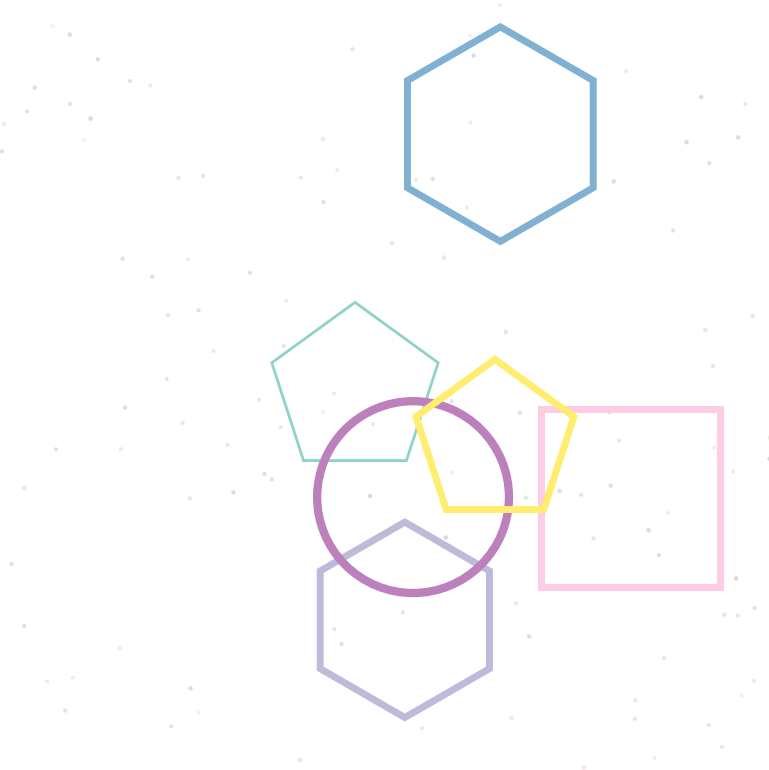[{"shape": "pentagon", "thickness": 1, "radius": 0.57, "center": [0.461, 0.494]}, {"shape": "hexagon", "thickness": 2.5, "radius": 0.63, "center": [0.526, 0.195]}, {"shape": "hexagon", "thickness": 2.5, "radius": 0.7, "center": [0.65, 0.826]}, {"shape": "square", "thickness": 2.5, "radius": 0.58, "center": [0.819, 0.353]}, {"shape": "circle", "thickness": 3, "radius": 0.62, "center": [0.536, 0.354]}, {"shape": "pentagon", "thickness": 2.5, "radius": 0.54, "center": [0.643, 0.425]}]